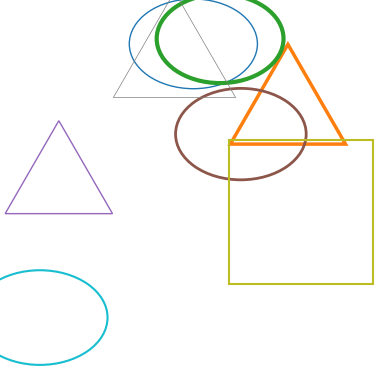[{"shape": "oval", "thickness": 1, "radius": 0.83, "center": [0.502, 0.886]}, {"shape": "triangle", "thickness": 2.5, "radius": 0.86, "center": [0.748, 0.712]}, {"shape": "oval", "thickness": 3, "radius": 0.82, "center": [0.572, 0.899]}, {"shape": "triangle", "thickness": 1, "radius": 0.8, "center": [0.153, 0.526]}, {"shape": "oval", "thickness": 2, "radius": 0.85, "center": [0.626, 0.652]}, {"shape": "triangle", "thickness": 0.5, "radius": 0.92, "center": [0.453, 0.838]}, {"shape": "square", "thickness": 1.5, "radius": 0.93, "center": [0.782, 0.449]}, {"shape": "oval", "thickness": 1.5, "radius": 0.88, "center": [0.104, 0.175]}]